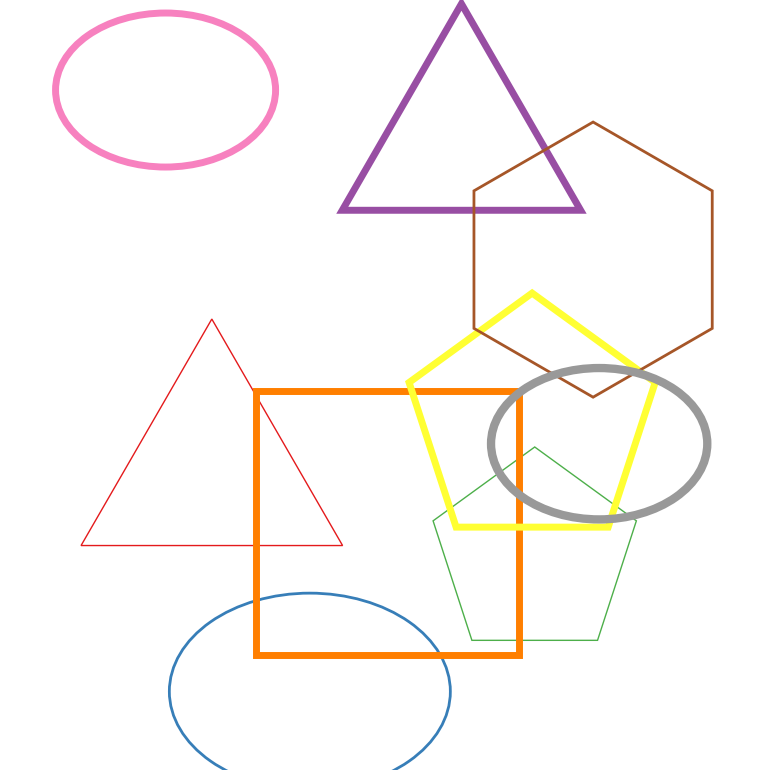[{"shape": "triangle", "thickness": 0.5, "radius": 0.98, "center": [0.275, 0.39]}, {"shape": "oval", "thickness": 1, "radius": 0.91, "center": [0.402, 0.102]}, {"shape": "pentagon", "thickness": 0.5, "radius": 0.69, "center": [0.694, 0.281]}, {"shape": "triangle", "thickness": 2.5, "radius": 0.89, "center": [0.599, 0.816]}, {"shape": "square", "thickness": 2.5, "radius": 0.86, "center": [0.503, 0.321]}, {"shape": "pentagon", "thickness": 2.5, "radius": 0.84, "center": [0.691, 0.451]}, {"shape": "hexagon", "thickness": 1, "radius": 0.89, "center": [0.77, 0.663]}, {"shape": "oval", "thickness": 2.5, "radius": 0.71, "center": [0.215, 0.883]}, {"shape": "oval", "thickness": 3, "radius": 0.7, "center": [0.778, 0.424]}]